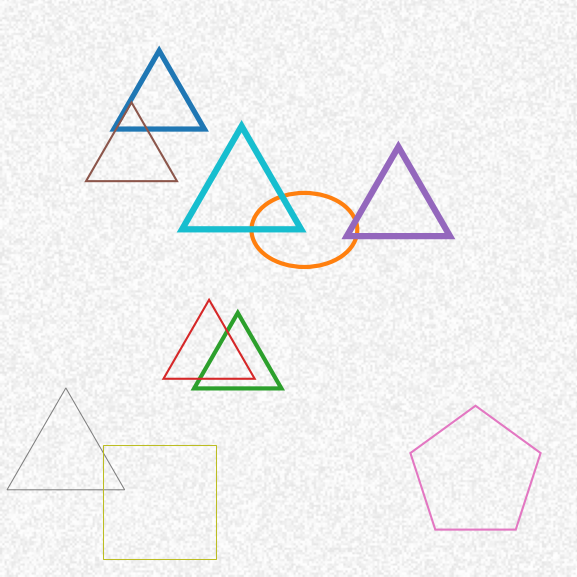[{"shape": "triangle", "thickness": 2.5, "radius": 0.45, "center": [0.276, 0.821]}, {"shape": "oval", "thickness": 2, "radius": 0.46, "center": [0.527, 0.601]}, {"shape": "triangle", "thickness": 2, "radius": 0.44, "center": [0.412, 0.37]}, {"shape": "triangle", "thickness": 1, "radius": 0.46, "center": [0.362, 0.389]}, {"shape": "triangle", "thickness": 3, "radius": 0.52, "center": [0.69, 0.642]}, {"shape": "triangle", "thickness": 1, "radius": 0.45, "center": [0.228, 0.731]}, {"shape": "pentagon", "thickness": 1, "radius": 0.59, "center": [0.823, 0.178]}, {"shape": "triangle", "thickness": 0.5, "radius": 0.59, "center": [0.114, 0.21]}, {"shape": "square", "thickness": 0.5, "radius": 0.49, "center": [0.276, 0.13]}, {"shape": "triangle", "thickness": 3, "radius": 0.6, "center": [0.418, 0.662]}]